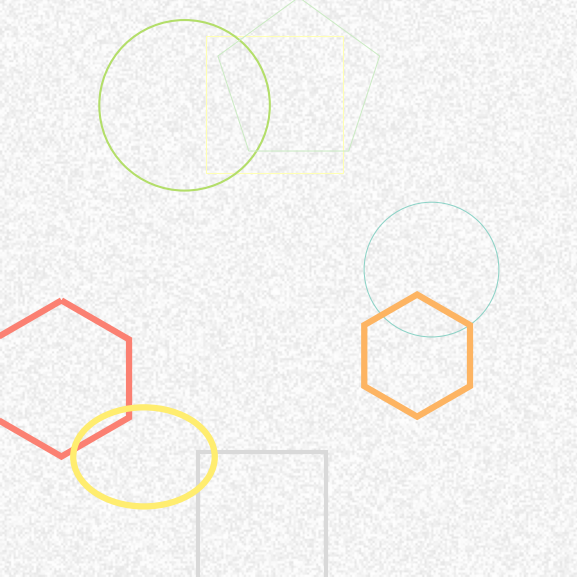[{"shape": "circle", "thickness": 0.5, "radius": 0.58, "center": [0.747, 0.532]}, {"shape": "square", "thickness": 0.5, "radius": 0.59, "center": [0.475, 0.818]}, {"shape": "hexagon", "thickness": 3, "radius": 0.68, "center": [0.106, 0.344]}, {"shape": "hexagon", "thickness": 3, "radius": 0.53, "center": [0.722, 0.383]}, {"shape": "circle", "thickness": 1, "radius": 0.74, "center": [0.32, 0.817]}, {"shape": "square", "thickness": 2, "radius": 0.55, "center": [0.453, 0.106]}, {"shape": "pentagon", "thickness": 0.5, "radius": 0.74, "center": [0.517, 0.857]}, {"shape": "oval", "thickness": 3, "radius": 0.61, "center": [0.249, 0.208]}]